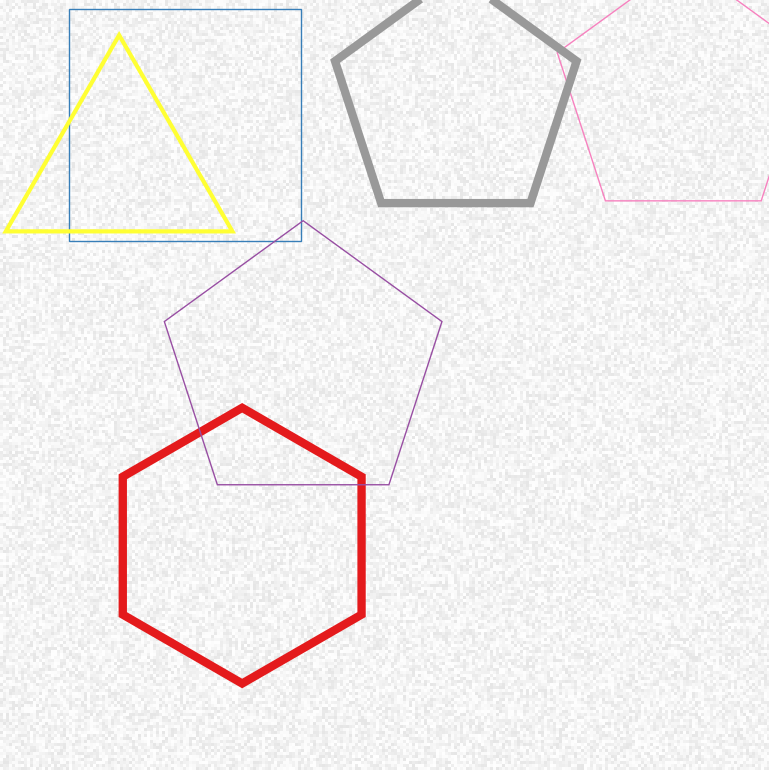[{"shape": "hexagon", "thickness": 3, "radius": 0.9, "center": [0.315, 0.291]}, {"shape": "square", "thickness": 0.5, "radius": 0.75, "center": [0.24, 0.838]}, {"shape": "pentagon", "thickness": 0.5, "radius": 0.95, "center": [0.394, 0.524]}, {"shape": "triangle", "thickness": 1.5, "radius": 0.85, "center": [0.155, 0.784]}, {"shape": "pentagon", "thickness": 0.5, "radius": 0.86, "center": [0.887, 0.878]}, {"shape": "pentagon", "thickness": 3, "radius": 0.82, "center": [0.592, 0.87]}]